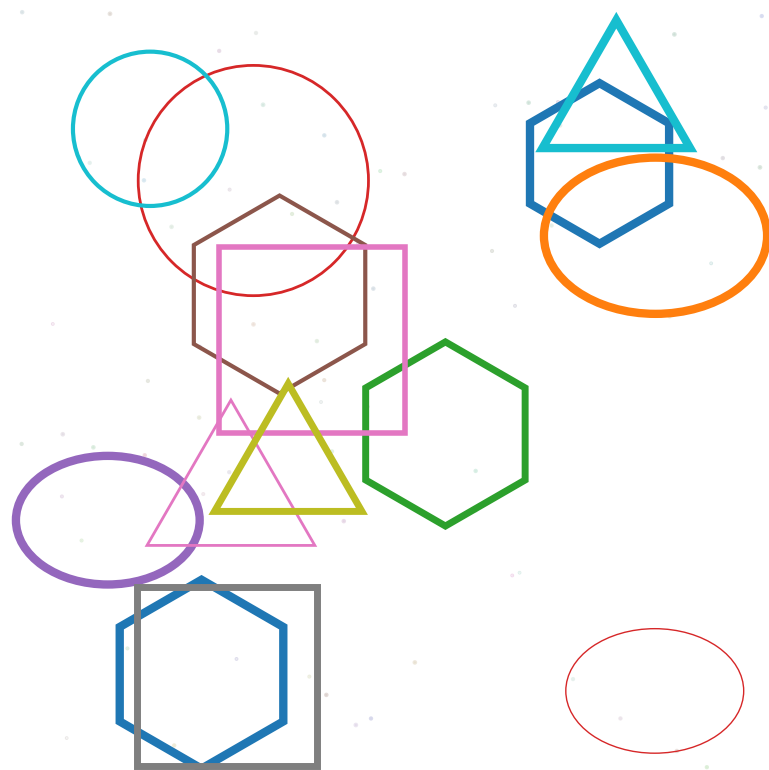[{"shape": "hexagon", "thickness": 3, "radius": 0.52, "center": [0.779, 0.788]}, {"shape": "hexagon", "thickness": 3, "radius": 0.61, "center": [0.262, 0.124]}, {"shape": "oval", "thickness": 3, "radius": 0.72, "center": [0.851, 0.694]}, {"shape": "hexagon", "thickness": 2.5, "radius": 0.6, "center": [0.578, 0.436]}, {"shape": "circle", "thickness": 1, "radius": 0.75, "center": [0.329, 0.766]}, {"shape": "oval", "thickness": 0.5, "radius": 0.58, "center": [0.85, 0.103]}, {"shape": "oval", "thickness": 3, "radius": 0.6, "center": [0.14, 0.324]}, {"shape": "hexagon", "thickness": 1.5, "radius": 0.64, "center": [0.363, 0.617]}, {"shape": "triangle", "thickness": 1, "radius": 0.63, "center": [0.3, 0.355]}, {"shape": "square", "thickness": 2, "radius": 0.6, "center": [0.405, 0.559]}, {"shape": "square", "thickness": 2.5, "radius": 0.58, "center": [0.294, 0.121]}, {"shape": "triangle", "thickness": 2.5, "radius": 0.55, "center": [0.374, 0.391]}, {"shape": "circle", "thickness": 1.5, "radius": 0.5, "center": [0.195, 0.833]}, {"shape": "triangle", "thickness": 3, "radius": 0.55, "center": [0.8, 0.863]}]